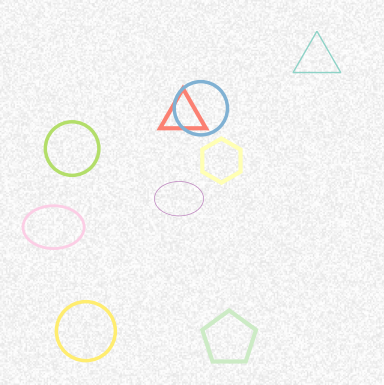[{"shape": "triangle", "thickness": 1, "radius": 0.36, "center": [0.823, 0.847]}, {"shape": "hexagon", "thickness": 3, "radius": 0.29, "center": [0.575, 0.583]}, {"shape": "triangle", "thickness": 3, "radius": 0.34, "center": [0.475, 0.701]}, {"shape": "circle", "thickness": 2.5, "radius": 0.35, "center": [0.522, 0.719]}, {"shape": "circle", "thickness": 2.5, "radius": 0.35, "center": [0.187, 0.614]}, {"shape": "oval", "thickness": 2, "radius": 0.4, "center": [0.139, 0.41]}, {"shape": "oval", "thickness": 0.5, "radius": 0.32, "center": [0.465, 0.484]}, {"shape": "pentagon", "thickness": 3, "radius": 0.37, "center": [0.595, 0.12]}, {"shape": "circle", "thickness": 2.5, "radius": 0.38, "center": [0.223, 0.14]}]